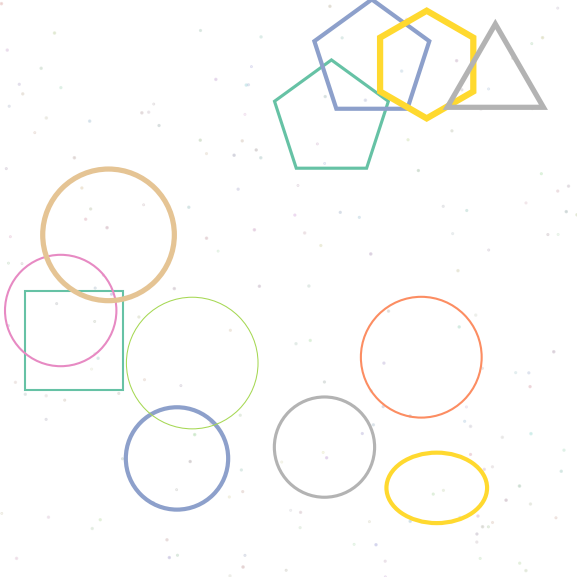[{"shape": "square", "thickness": 1, "radius": 0.43, "center": [0.128, 0.409]}, {"shape": "pentagon", "thickness": 1.5, "radius": 0.52, "center": [0.574, 0.792]}, {"shape": "circle", "thickness": 1, "radius": 0.52, "center": [0.729, 0.381]}, {"shape": "pentagon", "thickness": 2, "radius": 0.52, "center": [0.644, 0.895]}, {"shape": "circle", "thickness": 2, "radius": 0.44, "center": [0.306, 0.205]}, {"shape": "circle", "thickness": 1, "radius": 0.48, "center": [0.105, 0.461]}, {"shape": "circle", "thickness": 0.5, "radius": 0.57, "center": [0.333, 0.37]}, {"shape": "hexagon", "thickness": 3, "radius": 0.47, "center": [0.739, 0.887]}, {"shape": "oval", "thickness": 2, "radius": 0.44, "center": [0.756, 0.154]}, {"shape": "circle", "thickness": 2.5, "radius": 0.57, "center": [0.188, 0.592]}, {"shape": "triangle", "thickness": 2.5, "radius": 0.48, "center": [0.858, 0.861]}, {"shape": "circle", "thickness": 1.5, "radius": 0.43, "center": [0.562, 0.225]}]